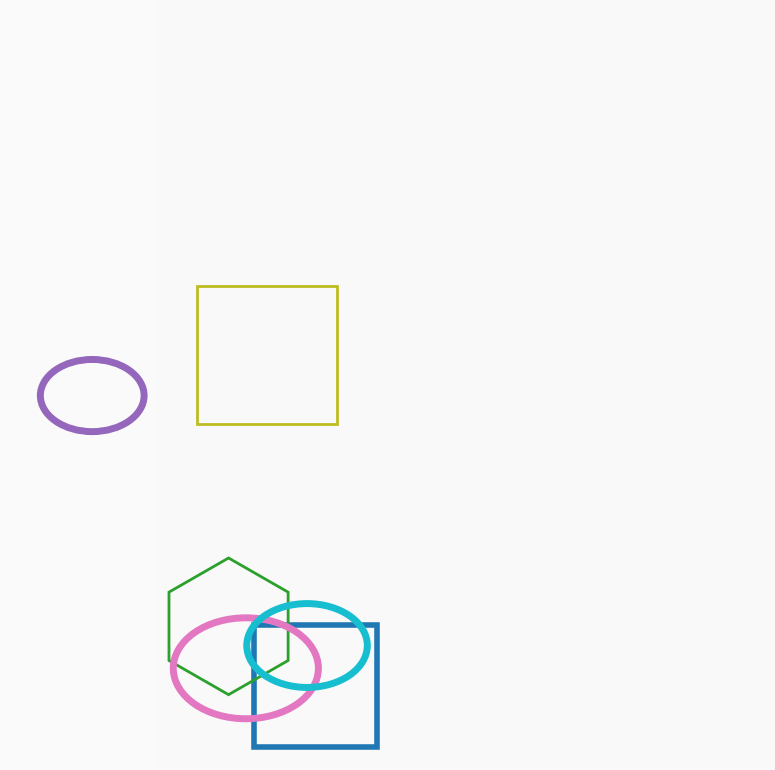[{"shape": "square", "thickness": 2, "radius": 0.4, "center": [0.407, 0.109]}, {"shape": "hexagon", "thickness": 1, "radius": 0.44, "center": [0.295, 0.187]}, {"shape": "oval", "thickness": 2.5, "radius": 0.33, "center": [0.119, 0.486]}, {"shape": "oval", "thickness": 2.5, "radius": 0.47, "center": [0.317, 0.132]}, {"shape": "square", "thickness": 1, "radius": 0.45, "center": [0.344, 0.539]}, {"shape": "oval", "thickness": 2.5, "radius": 0.39, "center": [0.396, 0.162]}]